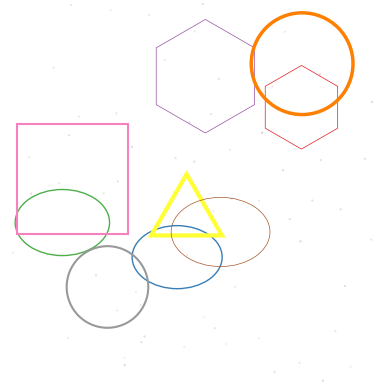[{"shape": "hexagon", "thickness": 0.5, "radius": 0.54, "center": [0.783, 0.721]}, {"shape": "oval", "thickness": 1, "radius": 0.58, "center": [0.46, 0.332]}, {"shape": "oval", "thickness": 1, "radius": 0.61, "center": [0.162, 0.422]}, {"shape": "hexagon", "thickness": 0.5, "radius": 0.74, "center": [0.533, 0.802]}, {"shape": "circle", "thickness": 2.5, "radius": 0.66, "center": [0.785, 0.835]}, {"shape": "triangle", "thickness": 3, "radius": 0.53, "center": [0.485, 0.442]}, {"shape": "oval", "thickness": 0.5, "radius": 0.64, "center": [0.573, 0.398]}, {"shape": "square", "thickness": 1.5, "radius": 0.71, "center": [0.188, 0.535]}, {"shape": "circle", "thickness": 1.5, "radius": 0.53, "center": [0.279, 0.255]}]